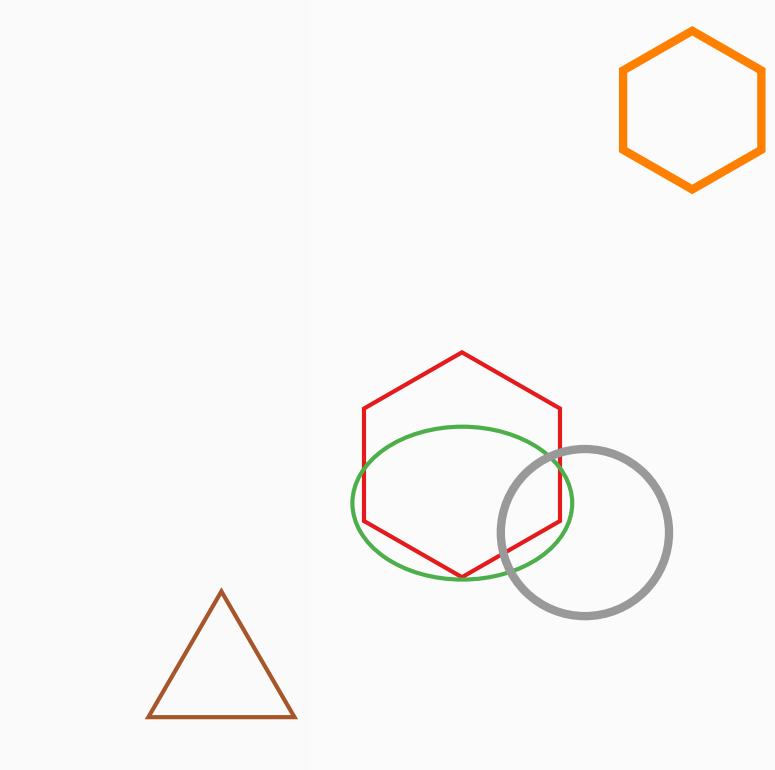[{"shape": "hexagon", "thickness": 1.5, "radius": 0.73, "center": [0.596, 0.396]}, {"shape": "oval", "thickness": 1.5, "radius": 0.71, "center": [0.597, 0.347]}, {"shape": "hexagon", "thickness": 3, "radius": 0.52, "center": [0.893, 0.857]}, {"shape": "triangle", "thickness": 1.5, "radius": 0.54, "center": [0.286, 0.123]}, {"shape": "circle", "thickness": 3, "radius": 0.54, "center": [0.755, 0.308]}]